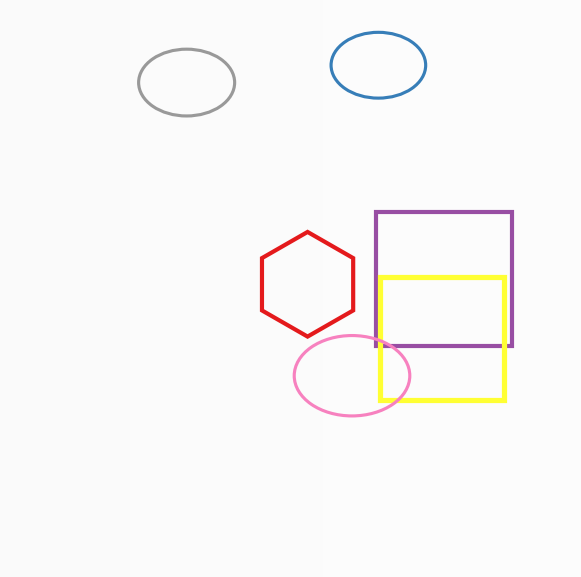[{"shape": "hexagon", "thickness": 2, "radius": 0.45, "center": [0.529, 0.507]}, {"shape": "oval", "thickness": 1.5, "radius": 0.41, "center": [0.651, 0.886]}, {"shape": "square", "thickness": 2, "radius": 0.58, "center": [0.764, 0.516]}, {"shape": "square", "thickness": 2.5, "radius": 0.53, "center": [0.76, 0.413]}, {"shape": "oval", "thickness": 1.5, "radius": 0.5, "center": [0.606, 0.349]}, {"shape": "oval", "thickness": 1.5, "radius": 0.41, "center": [0.321, 0.856]}]